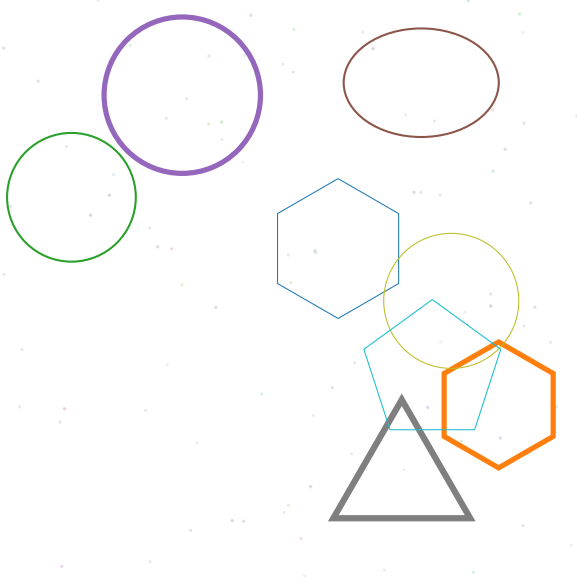[{"shape": "hexagon", "thickness": 0.5, "radius": 0.61, "center": [0.585, 0.569]}, {"shape": "hexagon", "thickness": 2.5, "radius": 0.54, "center": [0.863, 0.298]}, {"shape": "circle", "thickness": 1, "radius": 0.56, "center": [0.124, 0.658]}, {"shape": "circle", "thickness": 2.5, "radius": 0.68, "center": [0.316, 0.834]}, {"shape": "oval", "thickness": 1, "radius": 0.67, "center": [0.729, 0.856]}, {"shape": "triangle", "thickness": 3, "radius": 0.68, "center": [0.696, 0.17]}, {"shape": "circle", "thickness": 0.5, "radius": 0.58, "center": [0.781, 0.478]}, {"shape": "pentagon", "thickness": 0.5, "radius": 0.62, "center": [0.749, 0.356]}]